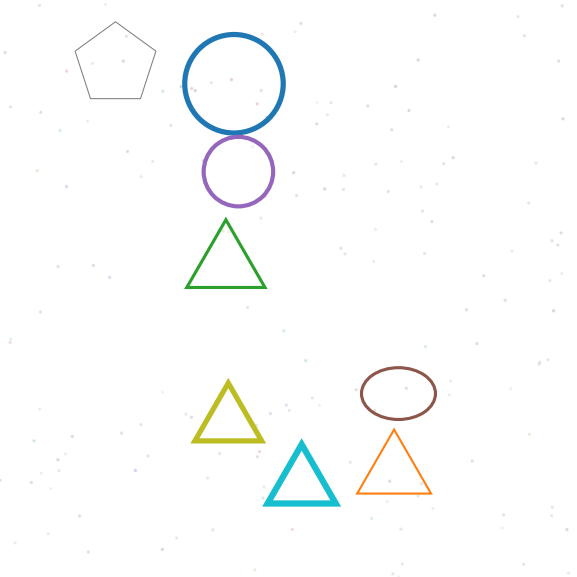[{"shape": "circle", "thickness": 2.5, "radius": 0.43, "center": [0.405, 0.854]}, {"shape": "triangle", "thickness": 1, "radius": 0.37, "center": [0.682, 0.181]}, {"shape": "triangle", "thickness": 1.5, "radius": 0.39, "center": [0.391, 0.54]}, {"shape": "circle", "thickness": 2, "radius": 0.3, "center": [0.413, 0.702]}, {"shape": "oval", "thickness": 1.5, "radius": 0.32, "center": [0.69, 0.318]}, {"shape": "pentagon", "thickness": 0.5, "radius": 0.37, "center": [0.2, 0.888]}, {"shape": "triangle", "thickness": 2.5, "radius": 0.33, "center": [0.395, 0.269]}, {"shape": "triangle", "thickness": 3, "radius": 0.34, "center": [0.522, 0.161]}]